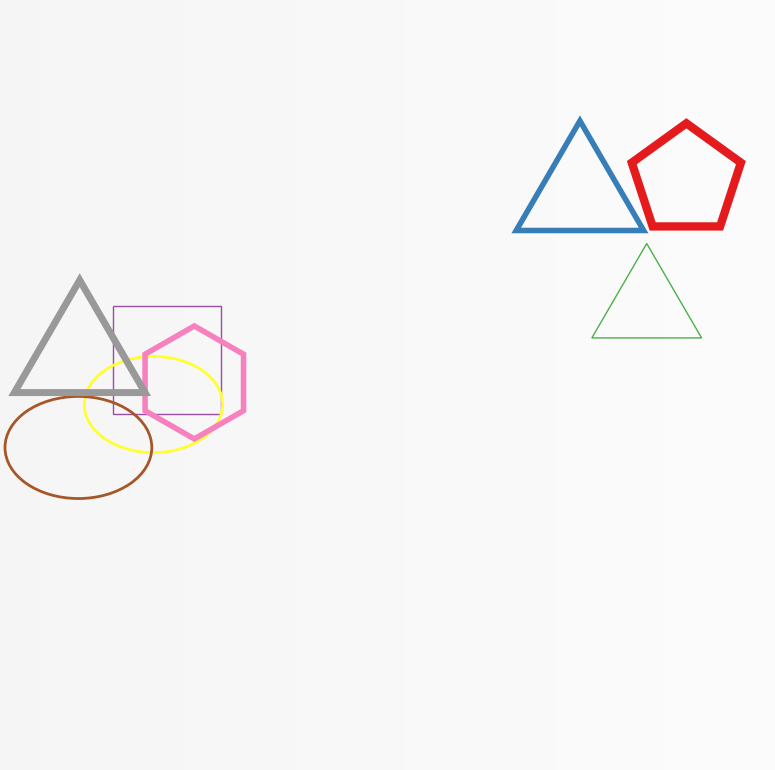[{"shape": "pentagon", "thickness": 3, "radius": 0.37, "center": [0.886, 0.766]}, {"shape": "triangle", "thickness": 2, "radius": 0.47, "center": [0.748, 0.748]}, {"shape": "triangle", "thickness": 0.5, "radius": 0.41, "center": [0.834, 0.602]}, {"shape": "square", "thickness": 0.5, "radius": 0.35, "center": [0.216, 0.532]}, {"shape": "oval", "thickness": 1, "radius": 0.45, "center": [0.198, 0.475]}, {"shape": "oval", "thickness": 1, "radius": 0.47, "center": [0.101, 0.419]}, {"shape": "hexagon", "thickness": 2, "radius": 0.37, "center": [0.251, 0.503]}, {"shape": "triangle", "thickness": 2.5, "radius": 0.49, "center": [0.103, 0.539]}]